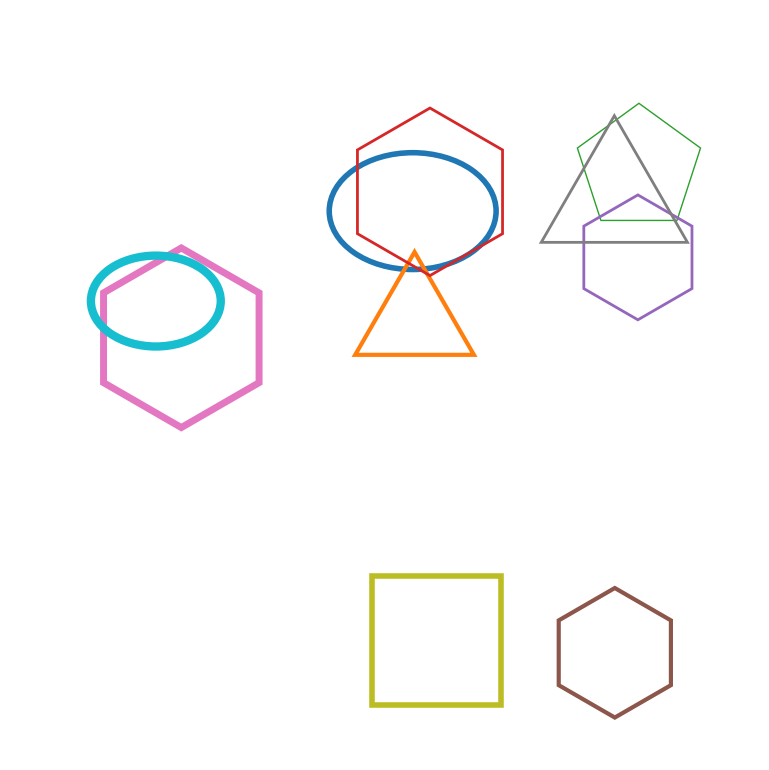[{"shape": "oval", "thickness": 2, "radius": 0.54, "center": [0.536, 0.726]}, {"shape": "triangle", "thickness": 1.5, "radius": 0.45, "center": [0.538, 0.584]}, {"shape": "pentagon", "thickness": 0.5, "radius": 0.42, "center": [0.83, 0.782]}, {"shape": "hexagon", "thickness": 1, "radius": 0.54, "center": [0.558, 0.751]}, {"shape": "hexagon", "thickness": 1, "radius": 0.41, "center": [0.828, 0.666]}, {"shape": "hexagon", "thickness": 1.5, "radius": 0.42, "center": [0.798, 0.152]}, {"shape": "hexagon", "thickness": 2.5, "radius": 0.58, "center": [0.235, 0.561]}, {"shape": "triangle", "thickness": 1, "radius": 0.55, "center": [0.798, 0.74]}, {"shape": "square", "thickness": 2, "radius": 0.42, "center": [0.567, 0.168]}, {"shape": "oval", "thickness": 3, "radius": 0.42, "center": [0.202, 0.609]}]